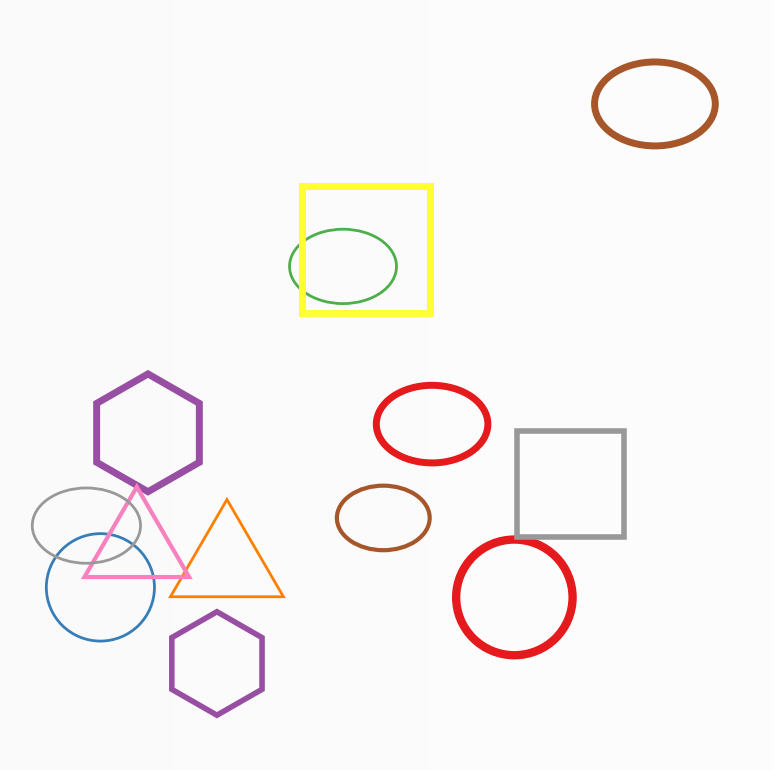[{"shape": "oval", "thickness": 2.5, "radius": 0.36, "center": [0.558, 0.449]}, {"shape": "circle", "thickness": 3, "radius": 0.38, "center": [0.664, 0.224]}, {"shape": "circle", "thickness": 1, "radius": 0.35, "center": [0.13, 0.237]}, {"shape": "oval", "thickness": 1, "radius": 0.35, "center": [0.443, 0.654]}, {"shape": "hexagon", "thickness": 2, "radius": 0.34, "center": [0.28, 0.138]}, {"shape": "hexagon", "thickness": 2.5, "radius": 0.38, "center": [0.191, 0.438]}, {"shape": "triangle", "thickness": 1, "radius": 0.42, "center": [0.293, 0.267]}, {"shape": "square", "thickness": 2.5, "radius": 0.41, "center": [0.472, 0.676]}, {"shape": "oval", "thickness": 2.5, "radius": 0.39, "center": [0.845, 0.865]}, {"shape": "oval", "thickness": 1.5, "radius": 0.3, "center": [0.495, 0.327]}, {"shape": "triangle", "thickness": 1.5, "radius": 0.39, "center": [0.177, 0.29]}, {"shape": "oval", "thickness": 1, "radius": 0.35, "center": [0.111, 0.317]}, {"shape": "square", "thickness": 2, "radius": 0.34, "center": [0.736, 0.372]}]